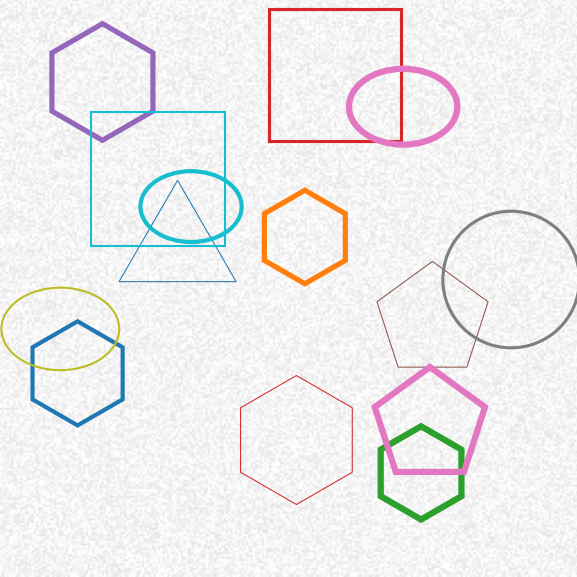[{"shape": "hexagon", "thickness": 2, "radius": 0.45, "center": [0.134, 0.353]}, {"shape": "triangle", "thickness": 0.5, "radius": 0.59, "center": [0.308, 0.57]}, {"shape": "hexagon", "thickness": 2.5, "radius": 0.4, "center": [0.528, 0.589]}, {"shape": "hexagon", "thickness": 3, "radius": 0.4, "center": [0.729, 0.18]}, {"shape": "square", "thickness": 1.5, "radius": 0.57, "center": [0.581, 0.869]}, {"shape": "hexagon", "thickness": 0.5, "radius": 0.56, "center": [0.513, 0.237]}, {"shape": "hexagon", "thickness": 2.5, "radius": 0.5, "center": [0.177, 0.857]}, {"shape": "pentagon", "thickness": 0.5, "radius": 0.51, "center": [0.749, 0.445]}, {"shape": "oval", "thickness": 3, "radius": 0.47, "center": [0.698, 0.814]}, {"shape": "pentagon", "thickness": 3, "radius": 0.5, "center": [0.744, 0.263]}, {"shape": "circle", "thickness": 1.5, "radius": 0.59, "center": [0.885, 0.515]}, {"shape": "oval", "thickness": 1, "radius": 0.51, "center": [0.104, 0.43]}, {"shape": "oval", "thickness": 2, "radius": 0.44, "center": [0.331, 0.641]}, {"shape": "square", "thickness": 1, "radius": 0.58, "center": [0.273, 0.689]}]